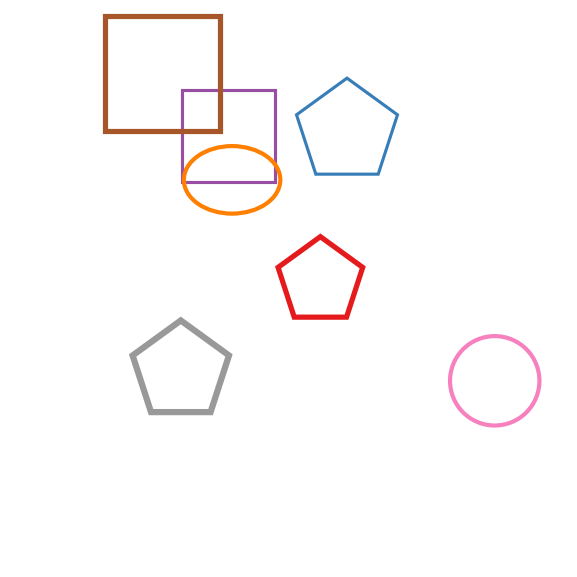[{"shape": "pentagon", "thickness": 2.5, "radius": 0.39, "center": [0.555, 0.512]}, {"shape": "pentagon", "thickness": 1.5, "radius": 0.46, "center": [0.601, 0.772]}, {"shape": "square", "thickness": 1.5, "radius": 0.4, "center": [0.395, 0.764]}, {"shape": "oval", "thickness": 2, "radius": 0.42, "center": [0.402, 0.688]}, {"shape": "square", "thickness": 2.5, "radius": 0.5, "center": [0.281, 0.872]}, {"shape": "circle", "thickness": 2, "radius": 0.39, "center": [0.857, 0.34]}, {"shape": "pentagon", "thickness": 3, "radius": 0.44, "center": [0.313, 0.357]}]